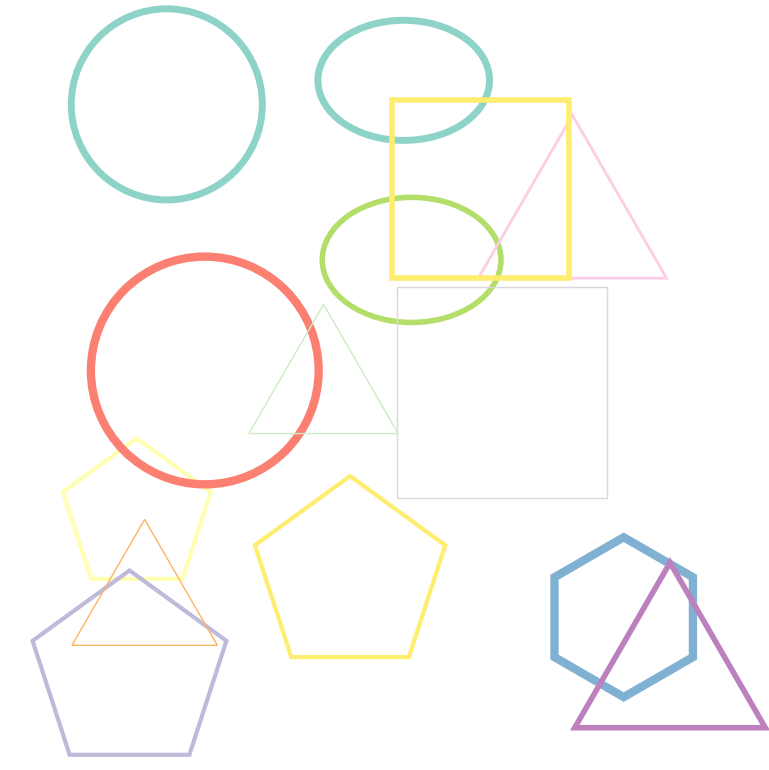[{"shape": "oval", "thickness": 2.5, "radius": 0.56, "center": [0.524, 0.896]}, {"shape": "circle", "thickness": 2.5, "radius": 0.62, "center": [0.217, 0.864]}, {"shape": "pentagon", "thickness": 1.5, "radius": 0.5, "center": [0.178, 0.33]}, {"shape": "pentagon", "thickness": 1.5, "radius": 0.66, "center": [0.168, 0.127]}, {"shape": "circle", "thickness": 3, "radius": 0.74, "center": [0.266, 0.519]}, {"shape": "hexagon", "thickness": 3, "radius": 0.52, "center": [0.81, 0.198]}, {"shape": "triangle", "thickness": 0.5, "radius": 0.54, "center": [0.188, 0.216]}, {"shape": "oval", "thickness": 2, "radius": 0.58, "center": [0.535, 0.662]}, {"shape": "triangle", "thickness": 1, "radius": 0.71, "center": [0.743, 0.709]}, {"shape": "square", "thickness": 0.5, "radius": 0.68, "center": [0.652, 0.49]}, {"shape": "triangle", "thickness": 2, "radius": 0.71, "center": [0.87, 0.126]}, {"shape": "triangle", "thickness": 0.5, "radius": 0.56, "center": [0.42, 0.493]}, {"shape": "pentagon", "thickness": 1.5, "radius": 0.65, "center": [0.455, 0.252]}, {"shape": "square", "thickness": 2, "radius": 0.58, "center": [0.624, 0.755]}]